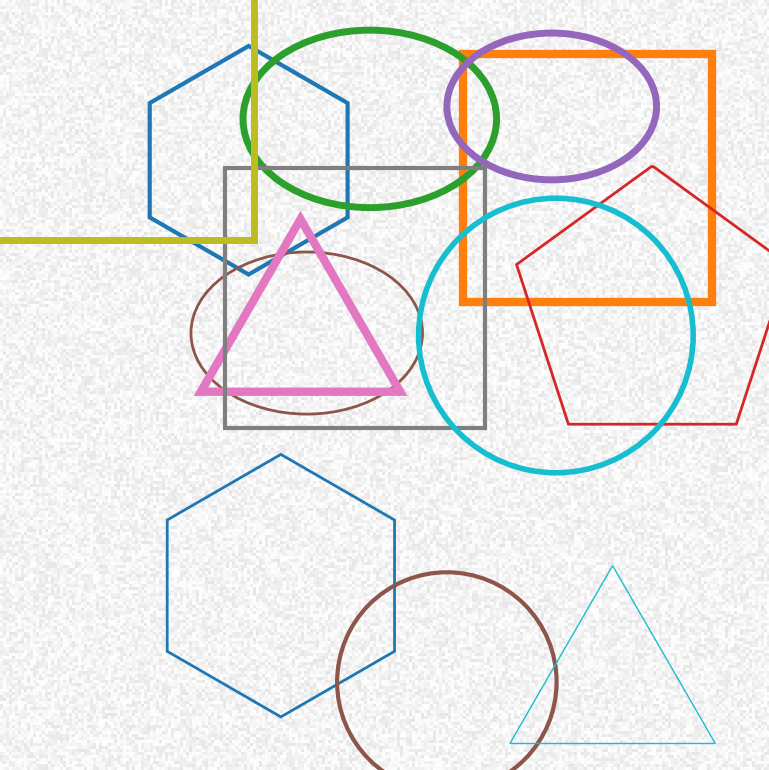[{"shape": "hexagon", "thickness": 1, "radius": 0.85, "center": [0.365, 0.239]}, {"shape": "hexagon", "thickness": 1.5, "radius": 0.74, "center": [0.323, 0.792]}, {"shape": "square", "thickness": 3, "radius": 0.81, "center": [0.763, 0.768]}, {"shape": "oval", "thickness": 2.5, "radius": 0.82, "center": [0.48, 0.846]}, {"shape": "pentagon", "thickness": 1, "radius": 0.93, "center": [0.847, 0.599]}, {"shape": "oval", "thickness": 2.5, "radius": 0.68, "center": [0.717, 0.862]}, {"shape": "circle", "thickness": 1.5, "radius": 0.71, "center": [0.58, 0.114]}, {"shape": "oval", "thickness": 1, "radius": 0.75, "center": [0.398, 0.567]}, {"shape": "triangle", "thickness": 3, "radius": 0.75, "center": [0.39, 0.566]}, {"shape": "square", "thickness": 1.5, "radius": 0.84, "center": [0.461, 0.613]}, {"shape": "square", "thickness": 2.5, "radius": 0.94, "center": [0.142, 0.877]}, {"shape": "triangle", "thickness": 0.5, "radius": 0.77, "center": [0.796, 0.111]}, {"shape": "circle", "thickness": 2, "radius": 0.89, "center": [0.722, 0.564]}]